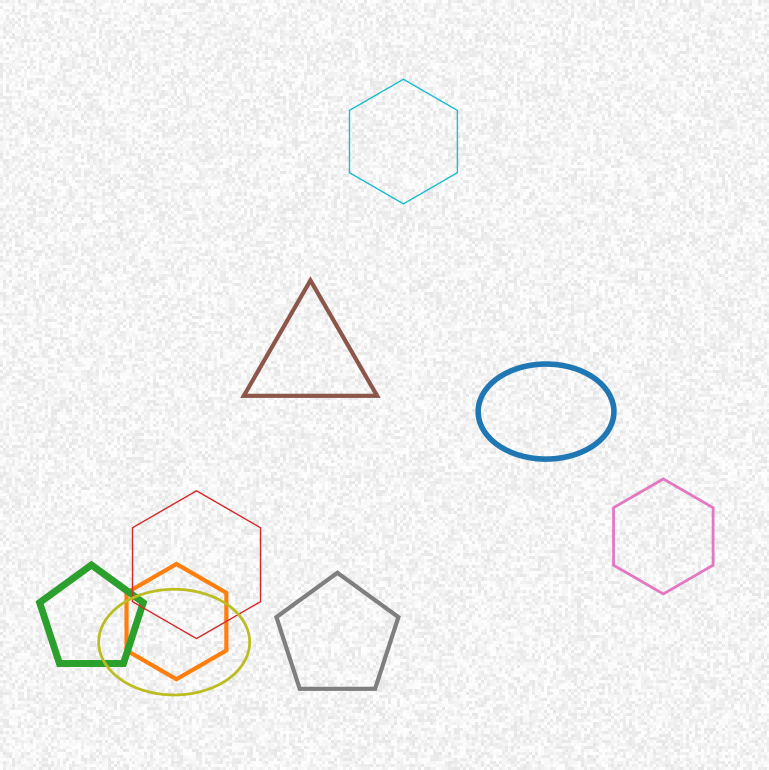[{"shape": "oval", "thickness": 2, "radius": 0.44, "center": [0.709, 0.465]}, {"shape": "hexagon", "thickness": 1.5, "radius": 0.37, "center": [0.229, 0.193]}, {"shape": "pentagon", "thickness": 2.5, "radius": 0.35, "center": [0.119, 0.196]}, {"shape": "hexagon", "thickness": 0.5, "radius": 0.48, "center": [0.255, 0.267]}, {"shape": "triangle", "thickness": 1.5, "radius": 0.5, "center": [0.403, 0.536]}, {"shape": "hexagon", "thickness": 1, "radius": 0.37, "center": [0.861, 0.303]}, {"shape": "pentagon", "thickness": 1.5, "radius": 0.42, "center": [0.438, 0.173]}, {"shape": "oval", "thickness": 1, "radius": 0.49, "center": [0.226, 0.166]}, {"shape": "hexagon", "thickness": 0.5, "radius": 0.4, "center": [0.524, 0.816]}]